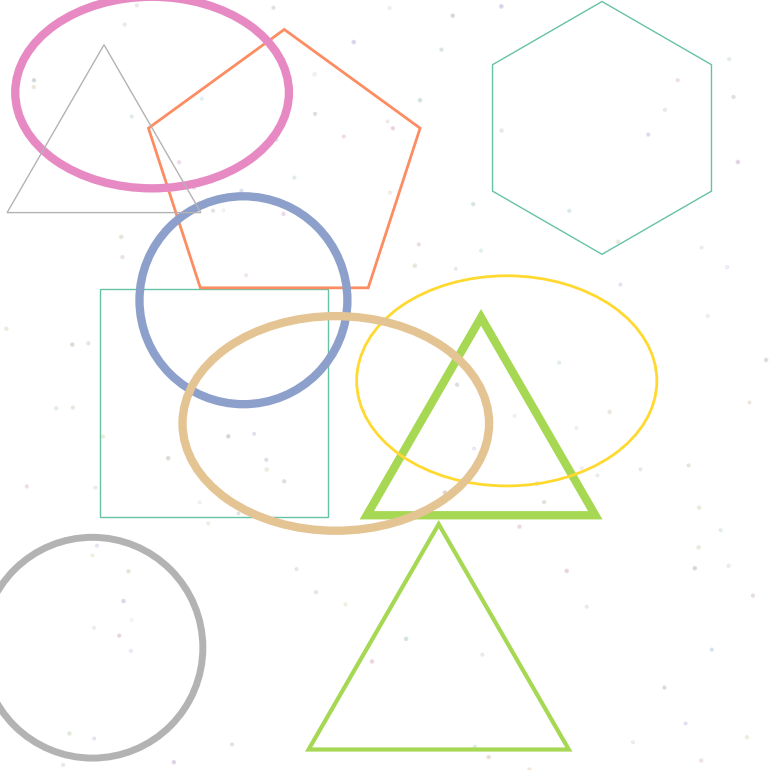[{"shape": "square", "thickness": 0.5, "radius": 0.74, "center": [0.278, 0.477]}, {"shape": "hexagon", "thickness": 0.5, "radius": 0.82, "center": [0.782, 0.834]}, {"shape": "pentagon", "thickness": 1, "radius": 0.93, "center": [0.369, 0.776]}, {"shape": "circle", "thickness": 3, "radius": 0.68, "center": [0.316, 0.61]}, {"shape": "oval", "thickness": 3, "radius": 0.89, "center": [0.198, 0.88]}, {"shape": "triangle", "thickness": 1.5, "radius": 0.98, "center": [0.57, 0.124]}, {"shape": "triangle", "thickness": 3, "radius": 0.86, "center": [0.625, 0.416]}, {"shape": "oval", "thickness": 1, "radius": 0.97, "center": [0.658, 0.505]}, {"shape": "oval", "thickness": 3, "radius": 1.0, "center": [0.436, 0.45]}, {"shape": "circle", "thickness": 2.5, "radius": 0.72, "center": [0.12, 0.159]}, {"shape": "triangle", "thickness": 0.5, "radius": 0.73, "center": [0.135, 0.797]}]